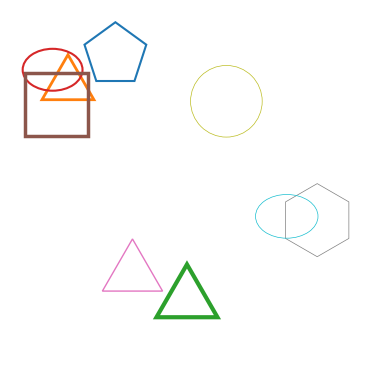[{"shape": "pentagon", "thickness": 1.5, "radius": 0.42, "center": [0.3, 0.858]}, {"shape": "triangle", "thickness": 2, "radius": 0.39, "center": [0.177, 0.78]}, {"shape": "triangle", "thickness": 3, "radius": 0.46, "center": [0.486, 0.222]}, {"shape": "oval", "thickness": 1.5, "radius": 0.39, "center": [0.137, 0.819]}, {"shape": "square", "thickness": 2.5, "radius": 0.41, "center": [0.146, 0.728]}, {"shape": "triangle", "thickness": 1, "radius": 0.45, "center": [0.344, 0.289]}, {"shape": "hexagon", "thickness": 0.5, "radius": 0.47, "center": [0.824, 0.428]}, {"shape": "circle", "thickness": 0.5, "radius": 0.47, "center": [0.588, 0.737]}, {"shape": "oval", "thickness": 0.5, "radius": 0.41, "center": [0.745, 0.438]}]